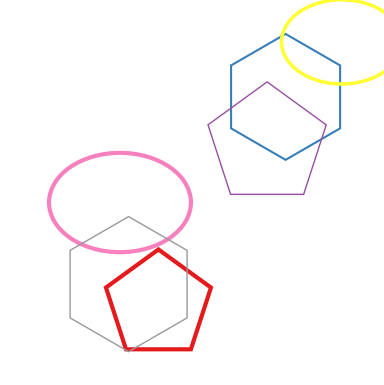[{"shape": "pentagon", "thickness": 3, "radius": 0.72, "center": [0.412, 0.209]}, {"shape": "hexagon", "thickness": 1.5, "radius": 0.82, "center": [0.742, 0.748]}, {"shape": "pentagon", "thickness": 1, "radius": 0.81, "center": [0.694, 0.626]}, {"shape": "oval", "thickness": 2.5, "radius": 0.78, "center": [0.887, 0.891]}, {"shape": "oval", "thickness": 3, "radius": 0.92, "center": [0.312, 0.474]}, {"shape": "hexagon", "thickness": 1, "radius": 0.88, "center": [0.334, 0.262]}]